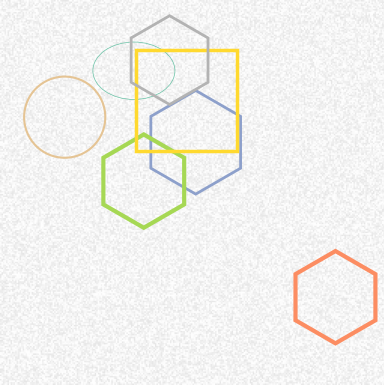[{"shape": "oval", "thickness": 0.5, "radius": 0.53, "center": [0.348, 0.816]}, {"shape": "hexagon", "thickness": 3, "radius": 0.6, "center": [0.871, 0.228]}, {"shape": "hexagon", "thickness": 2, "radius": 0.67, "center": [0.508, 0.63]}, {"shape": "hexagon", "thickness": 3, "radius": 0.61, "center": [0.373, 0.53]}, {"shape": "square", "thickness": 2.5, "radius": 0.66, "center": [0.485, 0.74]}, {"shape": "circle", "thickness": 1.5, "radius": 0.53, "center": [0.168, 0.696]}, {"shape": "hexagon", "thickness": 2, "radius": 0.58, "center": [0.44, 0.844]}]